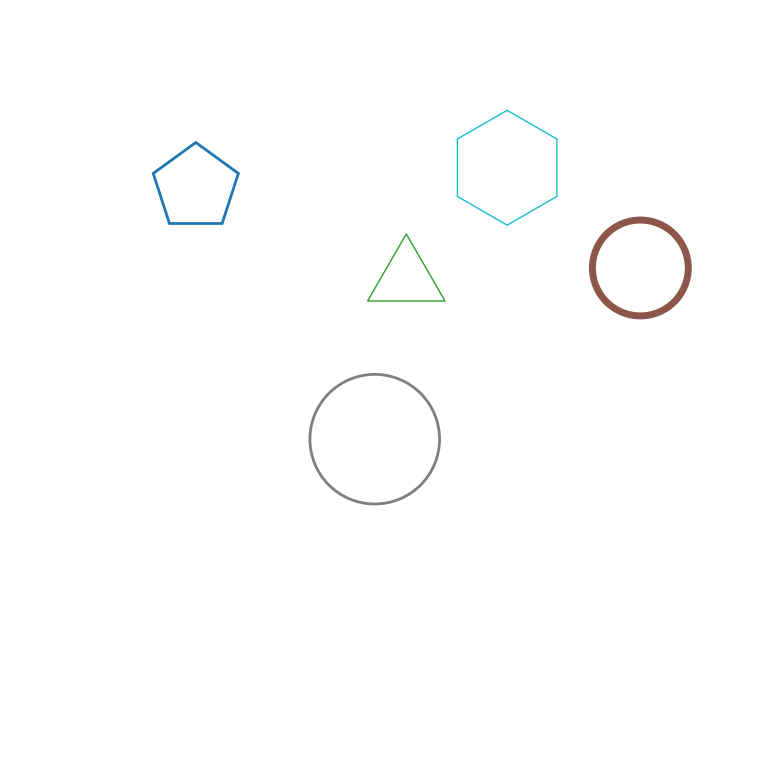[{"shape": "pentagon", "thickness": 1, "radius": 0.29, "center": [0.254, 0.757]}, {"shape": "triangle", "thickness": 0.5, "radius": 0.29, "center": [0.528, 0.638]}, {"shape": "circle", "thickness": 2.5, "radius": 0.31, "center": [0.832, 0.652]}, {"shape": "circle", "thickness": 1, "radius": 0.42, "center": [0.487, 0.43]}, {"shape": "hexagon", "thickness": 0.5, "radius": 0.37, "center": [0.659, 0.782]}]